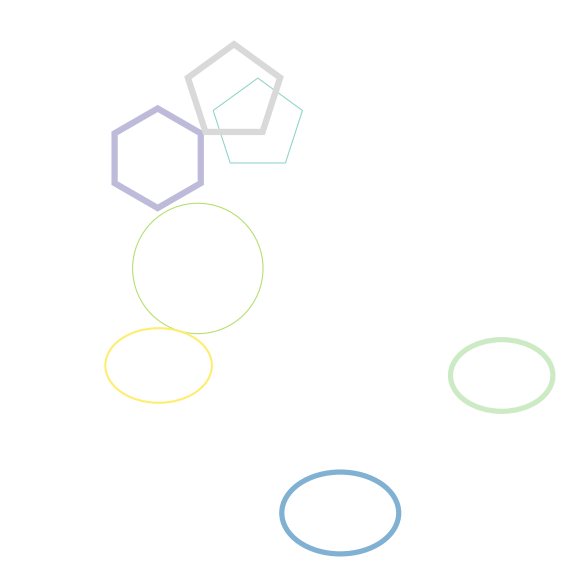[{"shape": "pentagon", "thickness": 0.5, "radius": 0.41, "center": [0.446, 0.783]}, {"shape": "hexagon", "thickness": 3, "radius": 0.43, "center": [0.273, 0.725]}, {"shape": "oval", "thickness": 2.5, "radius": 0.51, "center": [0.589, 0.111]}, {"shape": "circle", "thickness": 0.5, "radius": 0.56, "center": [0.343, 0.534]}, {"shape": "pentagon", "thickness": 3, "radius": 0.42, "center": [0.405, 0.839]}, {"shape": "oval", "thickness": 2.5, "radius": 0.44, "center": [0.869, 0.349]}, {"shape": "oval", "thickness": 1, "radius": 0.46, "center": [0.275, 0.366]}]